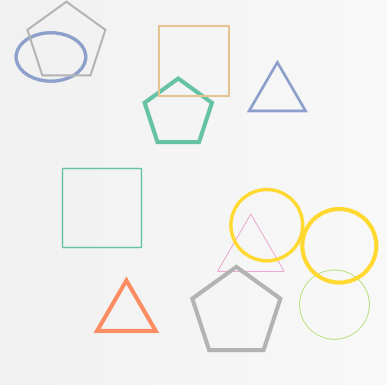[{"shape": "square", "thickness": 1, "radius": 0.51, "center": [0.262, 0.461]}, {"shape": "pentagon", "thickness": 3, "radius": 0.46, "center": [0.46, 0.705]}, {"shape": "triangle", "thickness": 3, "radius": 0.44, "center": [0.326, 0.184]}, {"shape": "oval", "thickness": 2.5, "radius": 0.45, "center": [0.131, 0.852]}, {"shape": "triangle", "thickness": 2, "radius": 0.42, "center": [0.716, 0.754]}, {"shape": "triangle", "thickness": 0.5, "radius": 0.5, "center": [0.647, 0.345]}, {"shape": "circle", "thickness": 0.5, "radius": 0.45, "center": [0.863, 0.209]}, {"shape": "circle", "thickness": 3, "radius": 0.48, "center": [0.876, 0.362]}, {"shape": "circle", "thickness": 2.5, "radius": 0.46, "center": [0.689, 0.415]}, {"shape": "square", "thickness": 1.5, "radius": 0.45, "center": [0.5, 0.842]}, {"shape": "pentagon", "thickness": 3, "radius": 0.6, "center": [0.61, 0.187]}, {"shape": "pentagon", "thickness": 1.5, "radius": 0.53, "center": [0.171, 0.89]}]